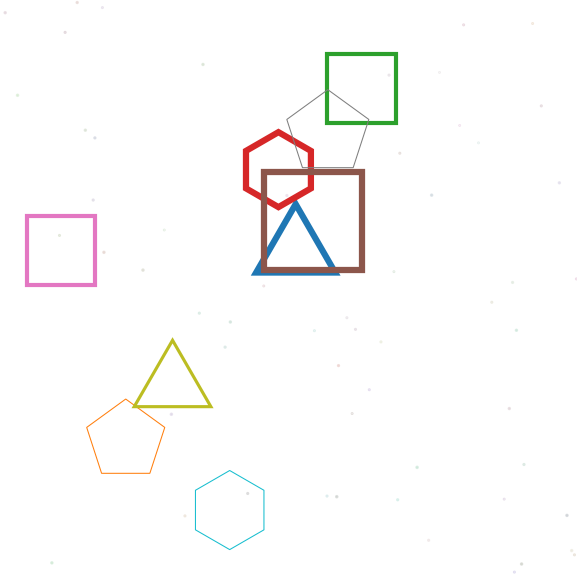[{"shape": "triangle", "thickness": 3, "radius": 0.39, "center": [0.512, 0.567]}, {"shape": "pentagon", "thickness": 0.5, "radius": 0.36, "center": [0.218, 0.237]}, {"shape": "square", "thickness": 2, "radius": 0.3, "center": [0.626, 0.846]}, {"shape": "hexagon", "thickness": 3, "radius": 0.32, "center": [0.482, 0.705]}, {"shape": "square", "thickness": 3, "radius": 0.42, "center": [0.541, 0.617]}, {"shape": "square", "thickness": 2, "radius": 0.3, "center": [0.106, 0.565]}, {"shape": "pentagon", "thickness": 0.5, "radius": 0.37, "center": [0.568, 0.769]}, {"shape": "triangle", "thickness": 1.5, "radius": 0.38, "center": [0.299, 0.333]}, {"shape": "hexagon", "thickness": 0.5, "radius": 0.34, "center": [0.398, 0.116]}]